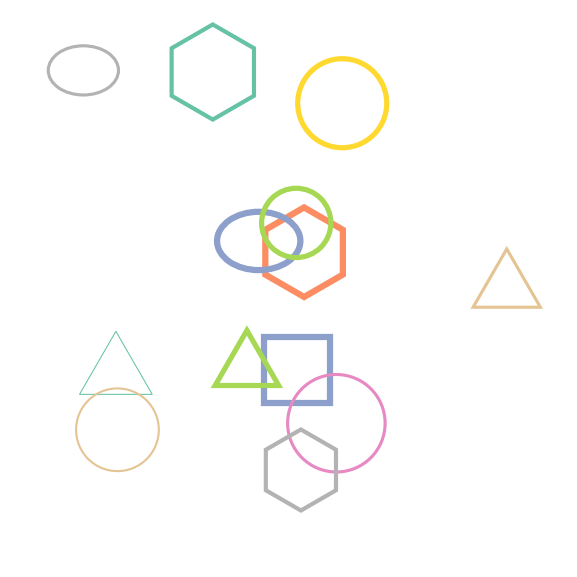[{"shape": "hexagon", "thickness": 2, "radius": 0.41, "center": [0.368, 0.874]}, {"shape": "triangle", "thickness": 0.5, "radius": 0.36, "center": [0.201, 0.353]}, {"shape": "hexagon", "thickness": 3, "radius": 0.39, "center": [0.527, 0.562]}, {"shape": "oval", "thickness": 3, "radius": 0.36, "center": [0.448, 0.582]}, {"shape": "square", "thickness": 3, "radius": 0.29, "center": [0.514, 0.358]}, {"shape": "circle", "thickness": 1.5, "radius": 0.42, "center": [0.582, 0.266]}, {"shape": "circle", "thickness": 2.5, "radius": 0.3, "center": [0.513, 0.613]}, {"shape": "triangle", "thickness": 2.5, "radius": 0.32, "center": [0.428, 0.363]}, {"shape": "circle", "thickness": 2.5, "radius": 0.39, "center": [0.593, 0.82]}, {"shape": "circle", "thickness": 1, "radius": 0.36, "center": [0.203, 0.255]}, {"shape": "triangle", "thickness": 1.5, "radius": 0.34, "center": [0.877, 0.501]}, {"shape": "hexagon", "thickness": 2, "radius": 0.35, "center": [0.521, 0.185]}, {"shape": "oval", "thickness": 1.5, "radius": 0.3, "center": [0.144, 0.877]}]